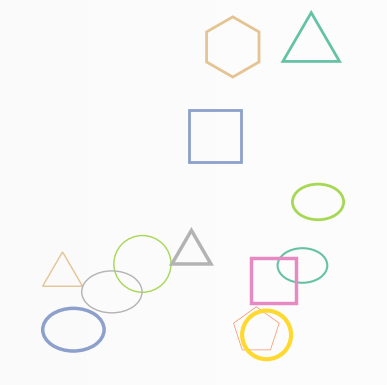[{"shape": "oval", "thickness": 1.5, "radius": 0.32, "center": [0.781, 0.31]}, {"shape": "triangle", "thickness": 2, "radius": 0.42, "center": [0.803, 0.883]}, {"shape": "pentagon", "thickness": 0.5, "radius": 0.31, "center": [0.662, 0.141]}, {"shape": "oval", "thickness": 2.5, "radius": 0.4, "center": [0.189, 0.144]}, {"shape": "square", "thickness": 2, "radius": 0.34, "center": [0.555, 0.646]}, {"shape": "square", "thickness": 2.5, "radius": 0.29, "center": [0.706, 0.272]}, {"shape": "oval", "thickness": 2, "radius": 0.33, "center": [0.821, 0.475]}, {"shape": "circle", "thickness": 1, "radius": 0.37, "center": [0.368, 0.315]}, {"shape": "circle", "thickness": 3, "radius": 0.32, "center": [0.688, 0.13]}, {"shape": "hexagon", "thickness": 2, "radius": 0.39, "center": [0.601, 0.878]}, {"shape": "triangle", "thickness": 1, "radius": 0.3, "center": [0.161, 0.286]}, {"shape": "oval", "thickness": 1, "radius": 0.39, "center": [0.289, 0.242]}, {"shape": "triangle", "thickness": 2.5, "radius": 0.29, "center": [0.494, 0.343]}]